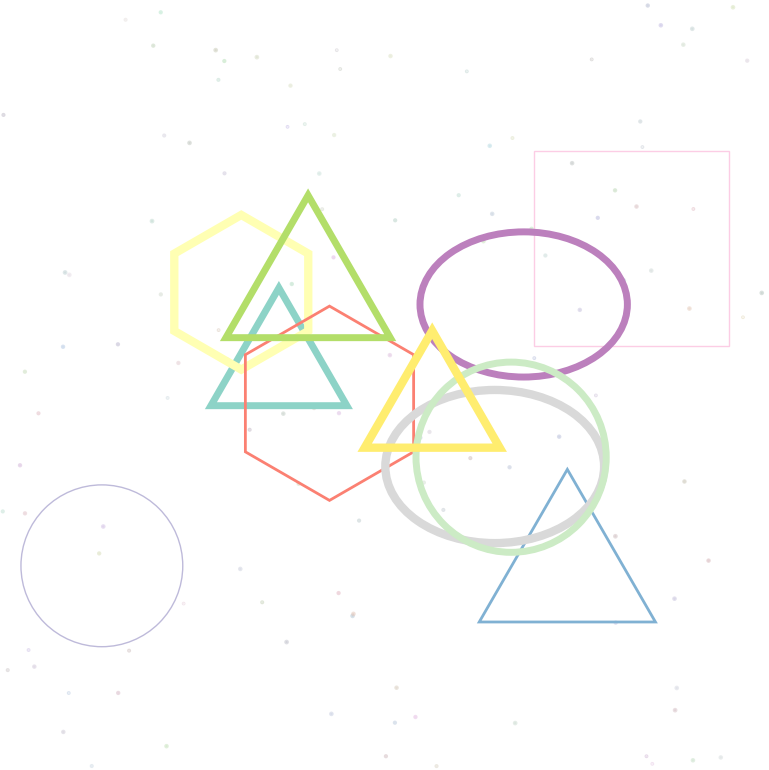[{"shape": "triangle", "thickness": 2.5, "radius": 0.51, "center": [0.362, 0.524]}, {"shape": "hexagon", "thickness": 3, "radius": 0.5, "center": [0.313, 0.62]}, {"shape": "circle", "thickness": 0.5, "radius": 0.53, "center": [0.132, 0.265]}, {"shape": "hexagon", "thickness": 1, "radius": 0.63, "center": [0.428, 0.476]}, {"shape": "triangle", "thickness": 1, "radius": 0.66, "center": [0.737, 0.258]}, {"shape": "triangle", "thickness": 2.5, "radius": 0.62, "center": [0.4, 0.623]}, {"shape": "square", "thickness": 0.5, "radius": 0.63, "center": [0.82, 0.678]}, {"shape": "oval", "thickness": 3, "radius": 0.71, "center": [0.642, 0.394]}, {"shape": "oval", "thickness": 2.5, "radius": 0.67, "center": [0.68, 0.605]}, {"shape": "circle", "thickness": 2.5, "radius": 0.62, "center": [0.664, 0.406]}, {"shape": "triangle", "thickness": 3, "radius": 0.51, "center": [0.561, 0.469]}]